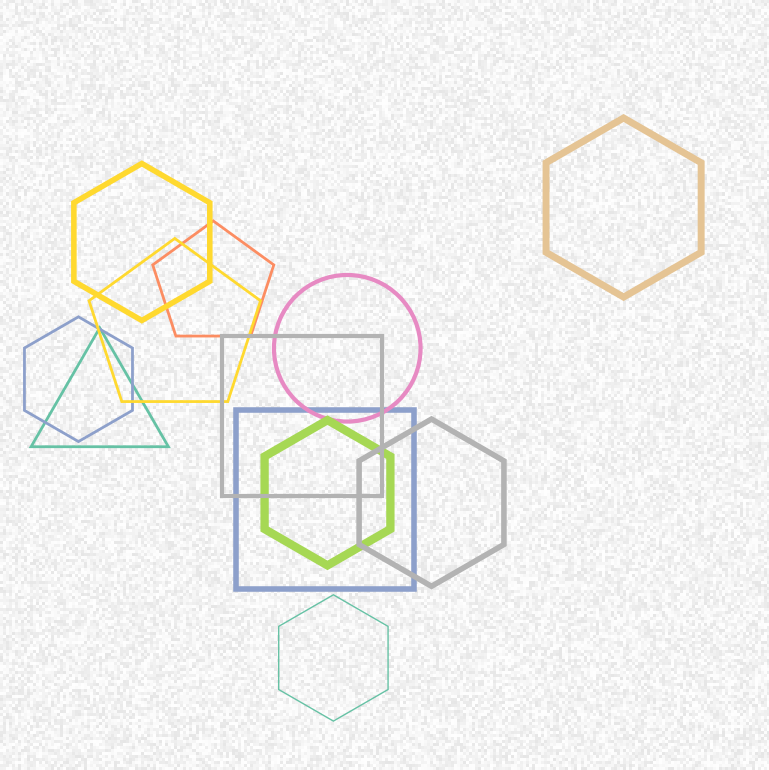[{"shape": "hexagon", "thickness": 0.5, "radius": 0.41, "center": [0.433, 0.146]}, {"shape": "triangle", "thickness": 1, "radius": 0.51, "center": [0.13, 0.471]}, {"shape": "pentagon", "thickness": 1, "radius": 0.41, "center": [0.277, 0.63]}, {"shape": "square", "thickness": 2, "radius": 0.58, "center": [0.422, 0.351]}, {"shape": "hexagon", "thickness": 1, "radius": 0.41, "center": [0.102, 0.508]}, {"shape": "circle", "thickness": 1.5, "radius": 0.48, "center": [0.451, 0.548]}, {"shape": "hexagon", "thickness": 3, "radius": 0.47, "center": [0.425, 0.36]}, {"shape": "hexagon", "thickness": 2, "radius": 0.51, "center": [0.184, 0.686]}, {"shape": "pentagon", "thickness": 1, "radius": 0.59, "center": [0.227, 0.573]}, {"shape": "hexagon", "thickness": 2.5, "radius": 0.58, "center": [0.81, 0.73]}, {"shape": "hexagon", "thickness": 2, "radius": 0.54, "center": [0.56, 0.347]}, {"shape": "square", "thickness": 1.5, "radius": 0.52, "center": [0.392, 0.459]}]